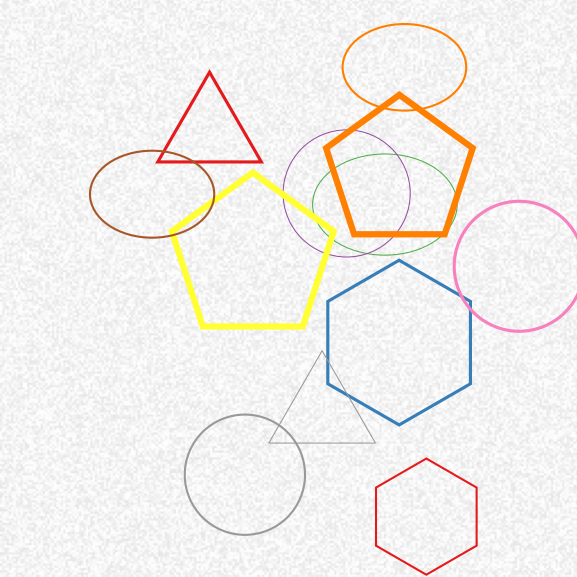[{"shape": "triangle", "thickness": 1.5, "radius": 0.52, "center": [0.363, 0.771]}, {"shape": "hexagon", "thickness": 1, "radius": 0.5, "center": [0.738, 0.105]}, {"shape": "hexagon", "thickness": 1.5, "radius": 0.71, "center": [0.691, 0.406]}, {"shape": "oval", "thickness": 0.5, "radius": 0.63, "center": [0.666, 0.645]}, {"shape": "circle", "thickness": 0.5, "radius": 0.55, "center": [0.6, 0.664]}, {"shape": "pentagon", "thickness": 3, "radius": 0.67, "center": [0.692, 0.701]}, {"shape": "oval", "thickness": 1, "radius": 0.54, "center": [0.7, 0.883]}, {"shape": "pentagon", "thickness": 3, "radius": 0.74, "center": [0.438, 0.553]}, {"shape": "oval", "thickness": 1, "radius": 0.54, "center": [0.263, 0.663]}, {"shape": "circle", "thickness": 1.5, "radius": 0.56, "center": [0.899, 0.538]}, {"shape": "circle", "thickness": 1, "radius": 0.52, "center": [0.424, 0.177]}, {"shape": "triangle", "thickness": 0.5, "radius": 0.53, "center": [0.558, 0.285]}]